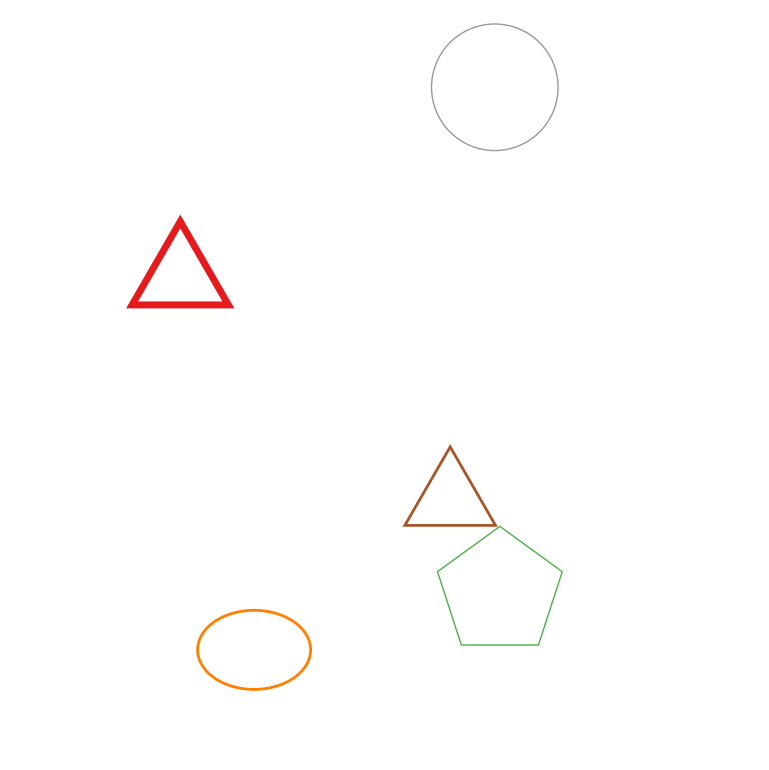[{"shape": "triangle", "thickness": 2.5, "radius": 0.36, "center": [0.234, 0.64]}, {"shape": "pentagon", "thickness": 0.5, "radius": 0.43, "center": [0.649, 0.231]}, {"shape": "oval", "thickness": 1, "radius": 0.37, "center": [0.33, 0.156]}, {"shape": "triangle", "thickness": 1, "radius": 0.34, "center": [0.585, 0.352]}, {"shape": "circle", "thickness": 0.5, "radius": 0.41, "center": [0.643, 0.887]}]